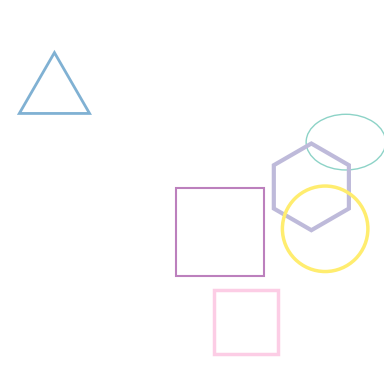[{"shape": "oval", "thickness": 1, "radius": 0.52, "center": [0.898, 0.631]}, {"shape": "hexagon", "thickness": 3, "radius": 0.56, "center": [0.809, 0.515]}, {"shape": "triangle", "thickness": 2, "radius": 0.53, "center": [0.141, 0.758]}, {"shape": "square", "thickness": 2.5, "radius": 0.42, "center": [0.639, 0.163]}, {"shape": "square", "thickness": 1.5, "radius": 0.57, "center": [0.571, 0.397]}, {"shape": "circle", "thickness": 2.5, "radius": 0.56, "center": [0.845, 0.406]}]